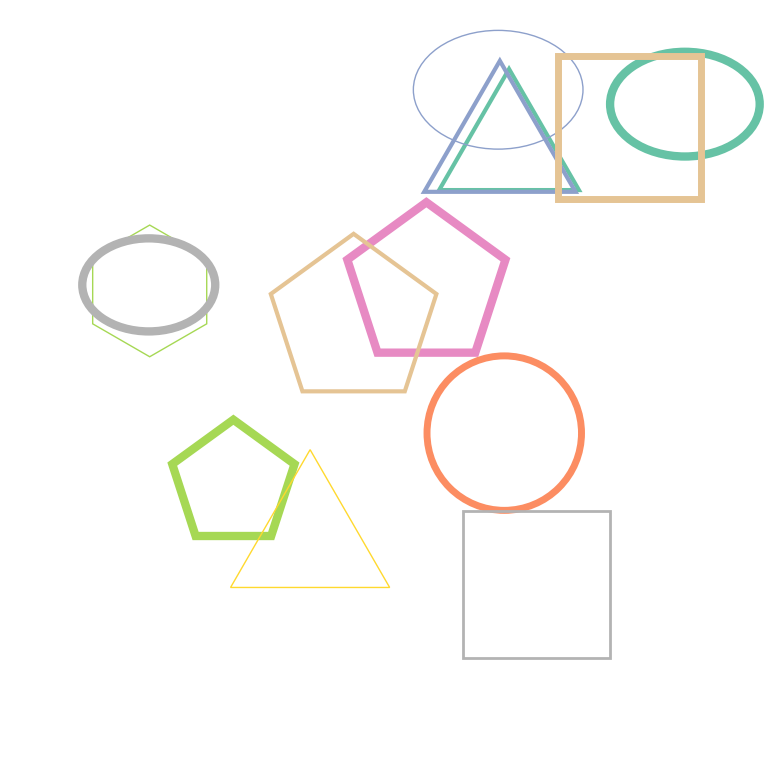[{"shape": "oval", "thickness": 3, "radius": 0.49, "center": [0.889, 0.865]}, {"shape": "triangle", "thickness": 1.5, "radius": 0.52, "center": [0.661, 0.806]}, {"shape": "circle", "thickness": 2.5, "radius": 0.5, "center": [0.655, 0.438]}, {"shape": "triangle", "thickness": 1.5, "radius": 0.57, "center": [0.649, 0.808]}, {"shape": "oval", "thickness": 0.5, "radius": 0.55, "center": [0.647, 0.883]}, {"shape": "pentagon", "thickness": 3, "radius": 0.54, "center": [0.554, 0.629]}, {"shape": "pentagon", "thickness": 3, "radius": 0.42, "center": [0.303, 0.371]}, {"shape": "hexagon", "thickness": 0.5, "radius": 0.43, "center": [0.194, 0.622]}, {"shape": "triangle", "thickness": 0.5, "radius": 0.6, "center": [0.403, 0.297]}, {"shape": "pentagon", "thickness": 1.5, "radius": 0.57, "center": [0.459, 0.583]}, {"shape": "square", "thickness": 2.5, "radius": 0.46, "center": [0.818, 0.834]}, {"shape": "oval", "thickness": 3, "radius": 0.43, "center": [0.193, 0.63]}, {"shape": "square", "thickness": 1, "radius": 0.48, "center": [0.696, 0.241]}]